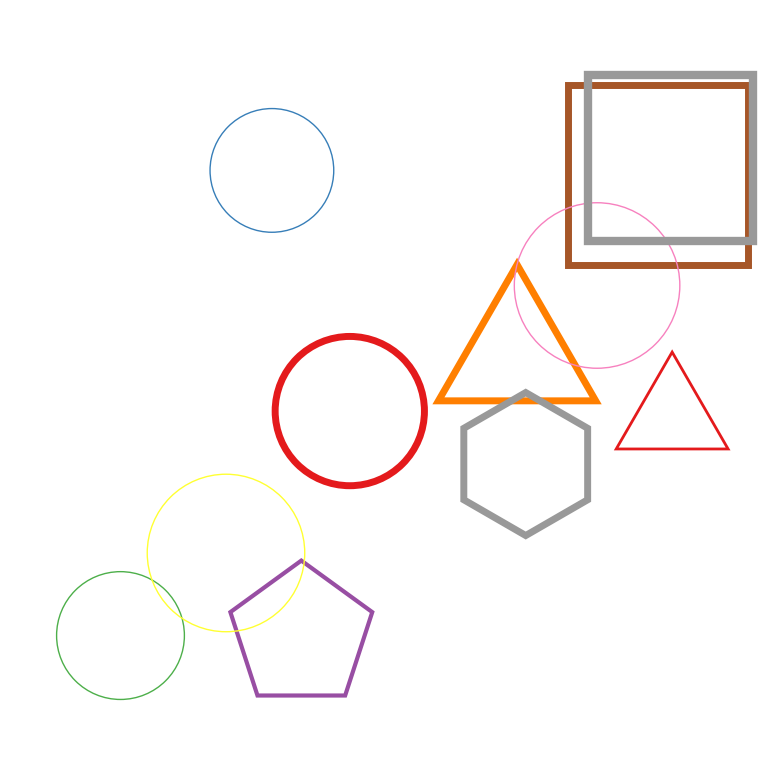[{"shape": "triangle", "thickness": 1, "radius": 0.42, "center": [0.873, 0.459]}, {"shape": "circle", "thickness": 2.5, "radius": 0.48, "center": [0.454, 0.466]}, {"shape": "circle", "thickness": 0.5, "radius": 0.4, "center": [0.353, 0.779]}, {"shape": "circle", "thickness": 0.5, "radius": 0.41, "center": [0.156, 0.175]}, {"shape": "pentagon", "thickness": 1.5, "radius": 0.48, "center": [0.391, 0.175]}, {"shape": "triangle", "thickness": 2.5, "radius": 0.59, "center": [0.672, 0.538]}, {"shape": "circle", "thickness": 0.5, "radius": 0.51, "center": [0.293, 0.282]}, {"shape": "square", "thickness": 2.5, "radius": 0.58, "center": [0.855, 0.773]}, {"shape": "circle", "thickness": 0.5, "radius": 0.54, "center": [0.775, 0.629]}, {"shape": "hexagon", "thickness": 2.5, "radius": 0.46, "center": [0.683, 0.397]}, {"shape": "square", "thickness": 3, "radius": 0.54, "center": [0.871, 0.795]}]